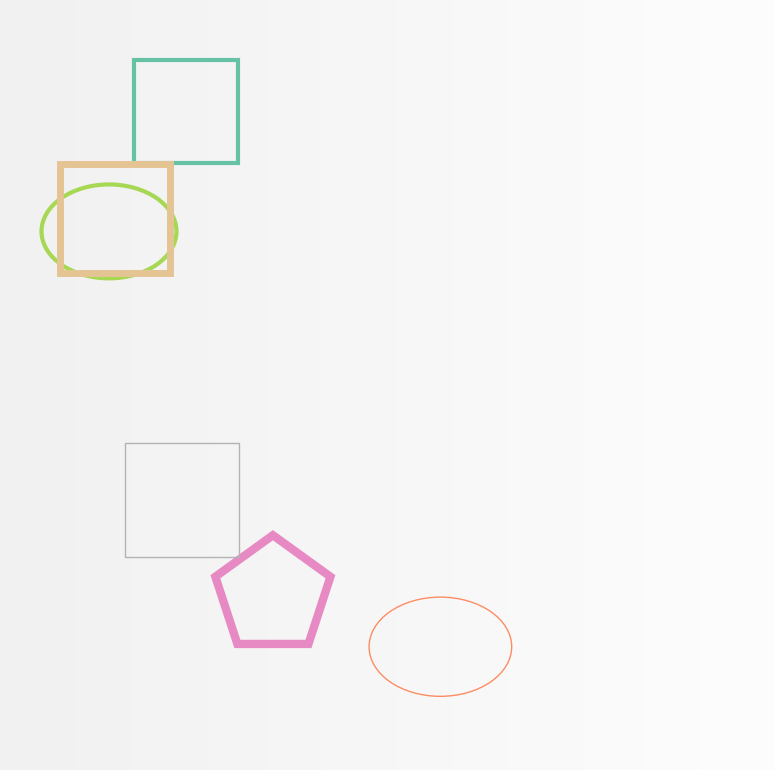[{"shape": "square", "thickness": 1.5, "radius": 0.34, "center": [0.241, 0.855]}, {"shape": "oval", "thickness": 0.5, "radius": 0.46, "center": [0.568, 0.16]}, {"shape": "pentagon", "thickness": 3, "radius": 0.39, "center": [0.352, 0.227]}, {"shape": "oval", "thickness": 1.5, "radius": 0.44, "center": [0.141, 0.699]}, {"shape": "square", "thickness": 2.5, "radius": 0.35, "center": [0.148, 0.717]}, {"shape": "square", "thickness": 0.5, "radius": 0.37, "center": [0.235, 0.351]}]